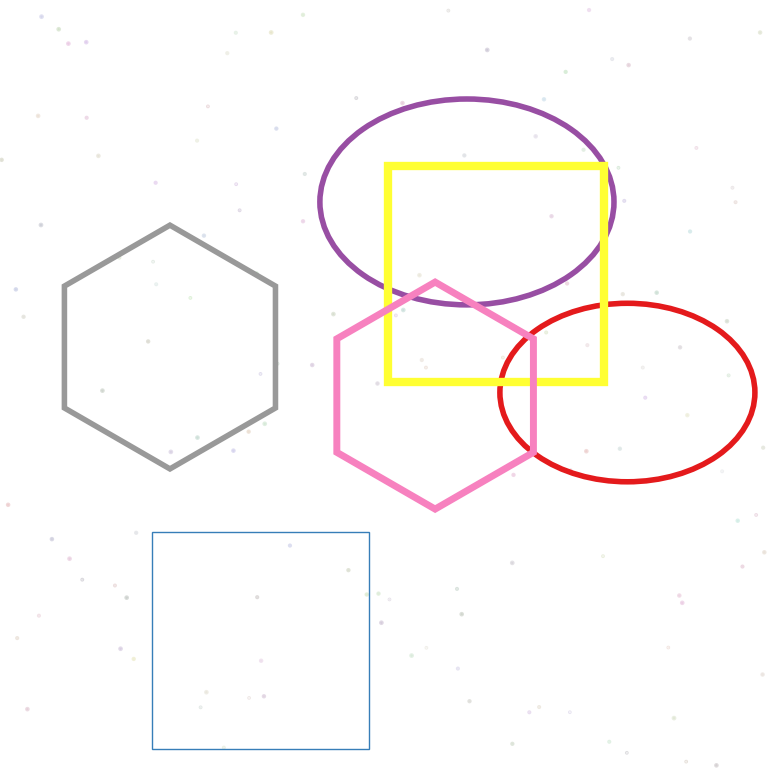[{"shape": "oval", "thickness": 2, "radius": 0.83, "center": [0.815, 0.49]}, {"shape": "square", "thickness": 0.5, "radius": 0.71, "center": [0.338, 0.168]}, {"shape": "oval", "thickness": 2, "radius": 0.95, "center": [0.606, 0.738]}, {"shape": "square", "thickness": 3, "radius": 0.7, "center": [0.644, 0.644]}, {"shape": "hexagon", "thickness": 2.5, "radius": 0.74, "center": [0.565, 0.486]}, {"shape": "hexagon", "thickness": 2, "radius": 0.79, "center": [0.221, 0.549]}]